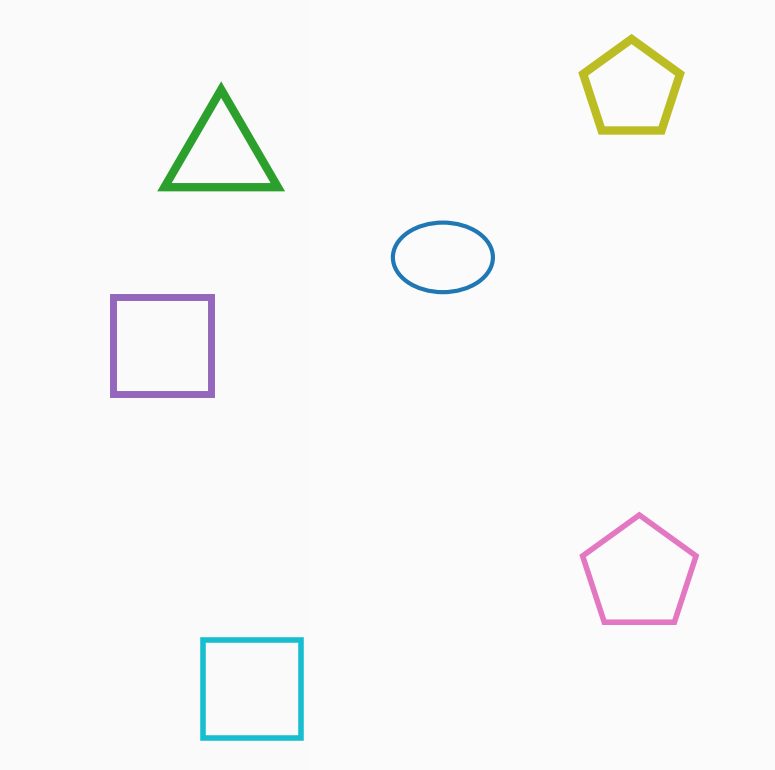[{"shape": "oval", "thickness": 1.5, "radius": 0.32, "center": [0.571, 0.666]}, {"shape": "triangle", "thickness": 3, "radius": 0.42, "center": [0.285, 0.799]}, {"shape": "square", "thickness": 2.5, "radius": 0.32, "center": [0.209, 0.551]}, {"shape": "pentagon", "thickness": 2, "radius": 0.38, "center": [0.825, 0.254]}, {"shape": "pentagon", "thickness": 3, "radius": 0.33, "center": [0.815, 0.884]}, {"shape": "square", "thickness": 2, "radius": 0.32, "center": [0.325, 0.105]}]